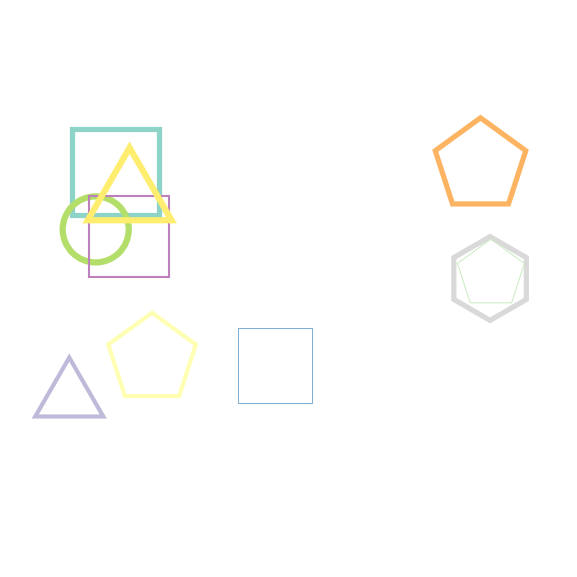[{"shape": "square", "thickness": 2.5, "radius": 0.37, "center": [0.2, 0.701]}, {"shape": "pentagon", "thickness": 2, "radius": 0.4, "center": [0.263, 0.378]}, {"shape": "triangle", "thickness": 2, "radius": 0.34, "center": [0.12, 0.312]}, {"shape": "square", "thickness": 0.5, "radius": 0.32, "center": [0.476, 0.367]}, {"shape": "pentagon", "thickness": 2.5, "radius": 0.41, "center": [0.832, 0.713]}, {"shape": "circle", "thickness": 3, "radius": 0.29, "center": [0.166, 0.602]}, {"shape": "hexagon", "thickness": 2.5, "radius": 0.36, "center": [0.849, 0.517]}, {"shape": "square", "thickness": 1, "radius": 0.35, "center": [0.223, 0.589]}, {"shape": "pentagon", "thickness": 0.5, "radius": 0.3, "center": [0.85, 0.524]}, {"shape": "triangle", "thickness": 3, "radius": 0.42, "center": [0.224, 0.66]}]